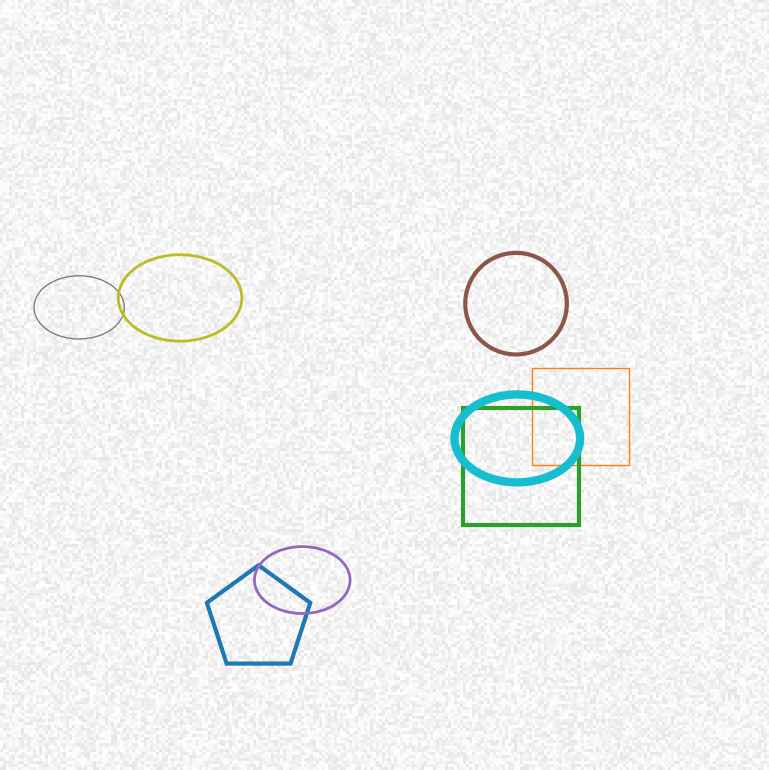[{"shape": "pentagon", "thickness": 1.5, "radius": 0.35, "center": [0.336, 0.195]}, {"shape": "square", "thickness": 0.5, "radius": 0.31, "center": [0.754, 0.459]}, {"shape": "square", "thickness": 1.5, "radius": 0.38, "center": [0.677, 0.394]}, {"shape": "oval", "thickness": 1, "radius": 0.31, "center": [0.393, 0.247]}, {"shape": "circle", "thickness": 1.5, "radius": 0.33, "center": [0.67, 0.606]}, {"shape": "oval", "thickness": 0.5, "radius": 0.29, "center": [0.103, 0.601]}, {"shape": "oval", "thickness": 1, "radius": 0.4, "center": [0.234, 0.613]}, {"shape": "oval", "thickness": 3, "radius": 0.41, "center": [0.672, 0.431]}]